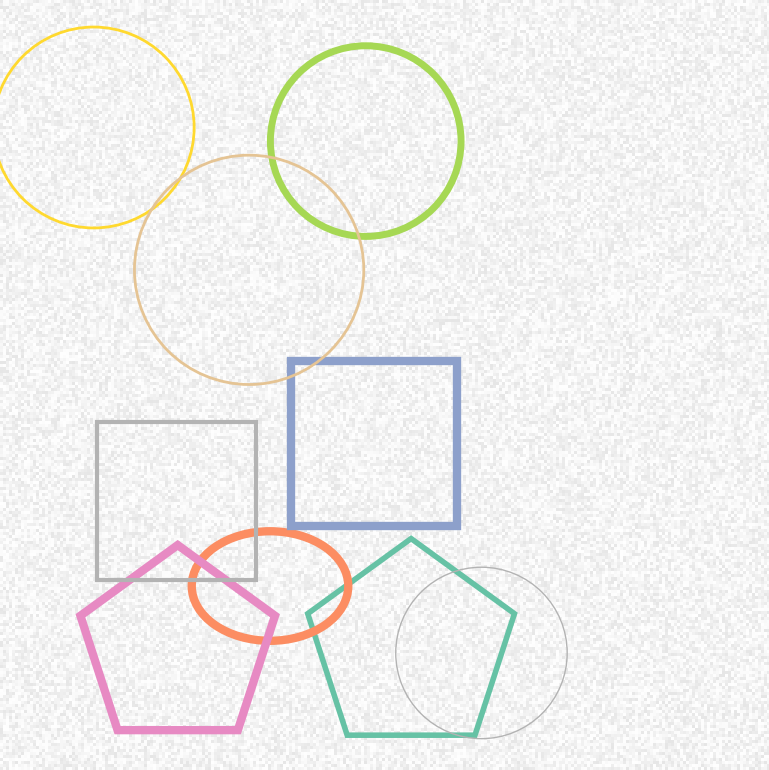[{"shape": "pentagon", "thickness": 2, "radius": 0.71, "center": [0.534, 0.159]}, {"shape": "oval", "thickness": 3, "radius": 0.51, "center": [0.351, 0.239]}, {"shape": "square", "thickness": 3, "radius": 0.54, "center": [0.486, 0.424]}, {"shape": "pentagon", "thickness": 3, "radius": 0.66, "center": [0.231, 0.159]}, {"shape": "circle", "thickness": 2.5, "radius": 0.62, "center": [0.475, 0.817]}, {"shape": "circle", "thickness": 1, "radius": 0.65, "center": [0.122, 0.834]}, {"shape": "circle", "thickness": 1, "radius": 0.74, "center": [0.324, 0.65]}, {"shape": "circle", "thickness": 0.5, "radius": 0.56, "center": [0.625, 0.152]}, {"shape": "square", "thickness": 1.5, "radius": 0.51, "center": [0.229, 0.35]}]